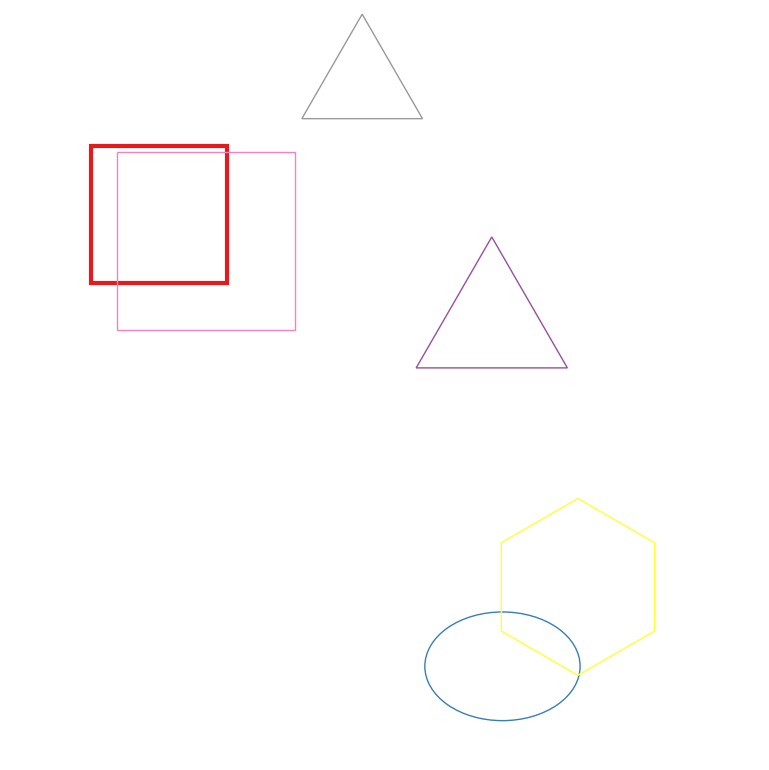[{"shape": "square", "thickness": 1.5, "radius": 0.44, "center": [0.206, 0.721]}, {"shape": "oval", "thickness": 0.5, "radius": 0.5, "center": [0.653, 0.135]}, {"shape": "triangle", "thickness": 0.5, "radius": 0.57, "center": [0.639, 0.579]}, {"shape": "hexagon", "thickness": 0.5, "radius": 0.57, "center": [0.75, 0.238]}, {"shape": "square", "thickness": 0.5, "radius": 0.58, "center": [0.268, 0.687]}, {"shape": "triangle", "thickness": 0.5, "radius": 0.45, "center": [0.47, 0.891]}]